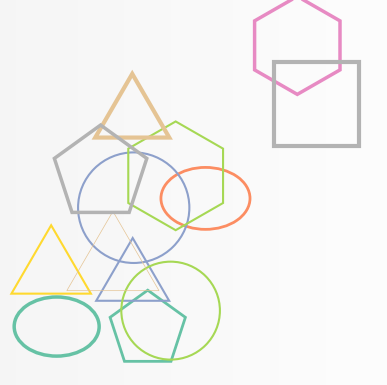[{"shape": "oval", "thickness": 2.5, "radius": 0.55, "center": [0.146, 0.152]}, {"shape": "pentagon", "thickness": 2, "radius": 0.51, "center": [0.381, 0.144]}, {"shape": "oval", "thickness": 2, "radius": 0.57, "center": [0.53, 0.485]}, {"shape": "triangle", "thickness": 1.5, "radius": 0.54, "center": [0.342, 0.273]}, {"shape": "circle", "thickness": 1.5, "radius": 0.72, "center": [0.345, 0.461]}, {"shape": "hexagon", "thickness": 2.5, "radius": 0.64, "center": [0.767, 0.882]}, {"shape": "hexagon", "thickness": 1.5, "radius": 0.71, "center": [0.453, 0.543]}, {"shape": "circle", "thickness": 1.5, "radius": 0.64, "center": [0.44, 0.193]}, {"shape": "triangle", "thickness": 1.5, "radius": 0.59, "center": [0.132, 0.296]}, {"shape": "triangle", "thickness": 0.5, "radius": 0.69, "center": [0.291, 0.314]}, {"shape": "triangle", "thickness": 3, "radius": 0.55, "center": [0.341, 0.698]}, {"shape": "square", "thickness": 3, "radius": 0.55, "center": [0.817, 0.731]}, {"shape": "pentagon", "thickness": 2.5, "radius": 0.63, "center": [0.26, 0.55]}]